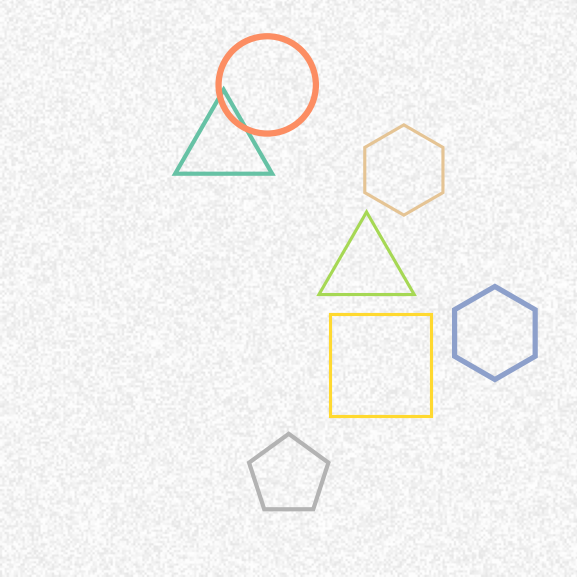[{"shape": "triangle", "thickness": 2, "radius": 0.48, "center": [0.387, 0.747]}, {"shape": "circle", "thickness": 3, "radius": 0.42, "center": [0.463, 0.852]}, {"shape": "hexagon", "thickness": 2.5, "radius": 0.4, "center": [0.857, 0.423]}, {"shape": "triangle", "thickness": 1.5, "radius": 0.48, "center": [0.635, 0.537]}, {"shape": "square", "thickness": 1.5, "radius": 0.44, "center": [0.659, 0.367]}, {"shape": "hexagon", "thickness": 1.5, "radius": 0.39, "center": [0.699, 0.705]}, {"shape": "pentagon", "thickness": 2, "radius": 0.36, "center": [0.5, 0.176]}]